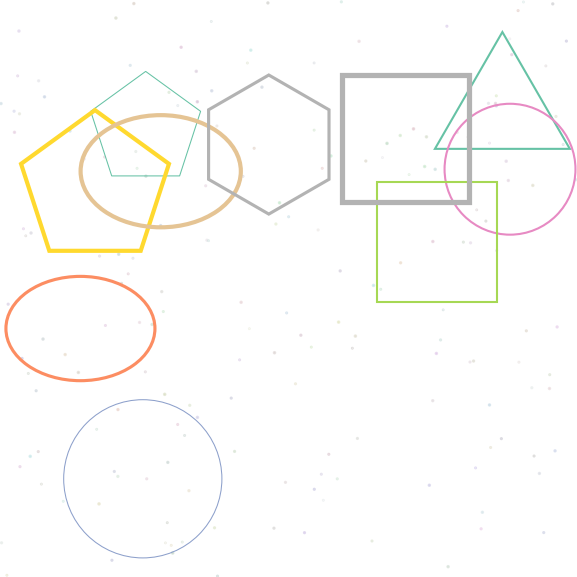[{"shape": "pentagon", "thickness": 0.5, "radius": 0.5, "center": [0.252, 0.775]}, {"shape": "triangle", "thickness": 1, "radius": 0.67, "center": [0.87, 0.809]}, {"shape": "oval", "thickness": 1.5, "radius": 0.65, "center": [0.139, 0.43]}, {"shape": "circle", "thickness": 0.5, "radius": 0.68, "center": [0.247, 0.17]}, {"shape": "circle", "thickness": 1, "radius": 0.57, "center": [0.883, 0.706]}, {"shape": "square", "thickness": 1, "radius": 0.52, "center": [0.757, 0.58]}, {"shape": "pentagon", "thickness": 2, "radius": 0.67, "center": [0.165, 0.674]}, {"shape": "oval", "thickness": 2, "radius": 0.69, "center": [0.278, 0.703]}, {"shape": "hexagon", "thickness": 1.5, "radius": 0.6, "center": [0.465, 0.749]}, {"shape": "square", "thickness": 2.5, "radius": 0.55, "center": [0.703, 0.759]}]